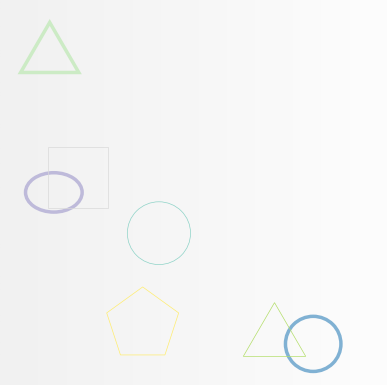[{"shape": "circle", "thickness": 0.5, "radius": 0.41, "center": [0.41, 0.394]}, {"shape": "oval", "thickness": 2.5, "radius": 0.37, "center": [0.139, 0.5]}, {"shape": "circle", "thickness": 2.5, "radius": 0.36, "center": [0.808, 0.107]}, {"shape": "triangle", "thickness": 0.5, "radius": 0.47, "center": [0.708, 0.121]}, {"shape": "square", "thickness": 0.5, "radius": 0.39, "center": [0.201, 0.539]}, {"shape": "triangle", "thickness": 2.5, "radius": 0.43, "center": [0.128, 0.855]}, {"shape": "pentagon", "thickness": 0.5, "radius": 0.49, "center": [0.368, 0.157]}]